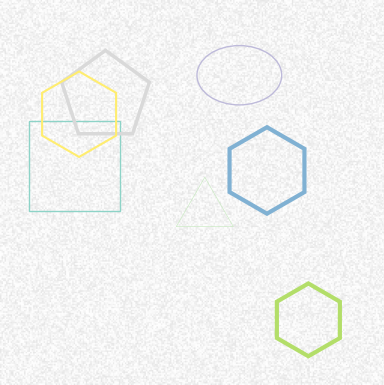[{"shape": "square", "thickness": 1, "radius": 0.59, "center": [0.193, 0.569]}, {"shape": "oval", "thickness": 1, "radius": 0.55, "center": [0.622, 0.805]}, {"shape": "hexagon", "thickness": 3, "radius": 0.56, "center": [0.693, 0.557]}, {"shape": "hexagon", "thickness": 3, "radius": 0.47, "center": [0.801, 0.169]}, {"shape": "pentagon", "thickness": 2.5, "radius": 0.6, "center": [0.274, 0.749]}, {"shape": "triangle", "thickness": 0.5, "radius": 0.43, "center": [0.532, 0.454]}, {"shape": "hexagon", "thickness": 1.5, "radius": 0.55, "center": [0.205, 0.703]}]